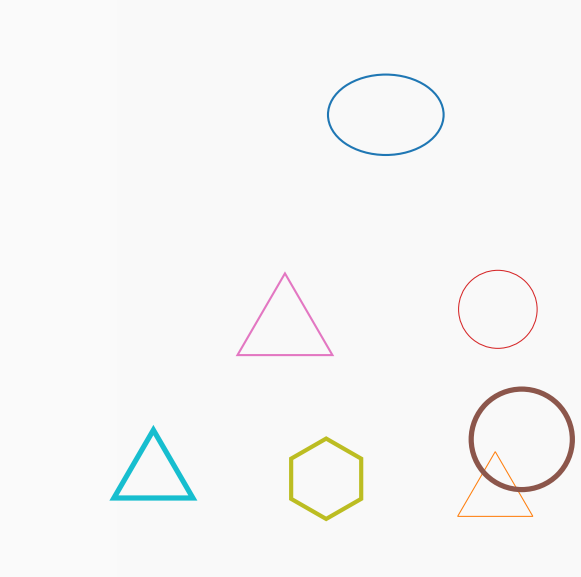[{"shape": "oval", "thickness": 1, "radius": 0.5, "center": [0.664, 0.8]}, {"shape": "triangle", "thickness": 0.5, "radius": 0.37, "center": [0.852, 0.142]}, {"shape": "circle", "thickness": 0.5, "radius": 0.34, "center": [0.857, 0.463]}, {"shape": "circle", "thickness": 2.5, "radius": 0.44, "center": [0.898, 0.238]}, {"shape": "triangle", "thickness": 1, "radius": 0.47, "center": [0.49, 0.431]}, {"shape": "hexagon", "thickness": 2, "radius": 0.35, "center": [0.561, 0.17]}, {"shape": "triangle", "thickness": 2.5, "radius": 0.39, "center": [0.264, 0.176]}]